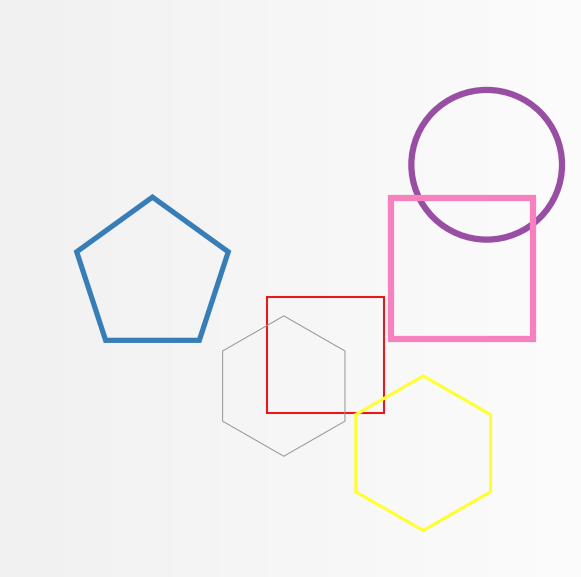[{"shape": "square", "thickness": 1, "radius": 0.5, "center": [0.56, 0.385]}, {"shape": "pentagon", "thickness": 2.5, "radius": 0.69, "center": [0.262, 0.521]}, {"shape": "circle", "thickness": 3, "radius": 0.65, "center": [0.837, 0.714]}, {"shape": "hexagon", "thickness": 1.5, "radius": 0.67, "center": [0.728, 0.214]}, {"shape": "square", "thickness": 3, "radius": 0.61, "center": [0.795, 0.534]}, {"shape": "hexagon", "thickness": 0.5, "radius": 0.61, "center": [0.488, 0.331]}]